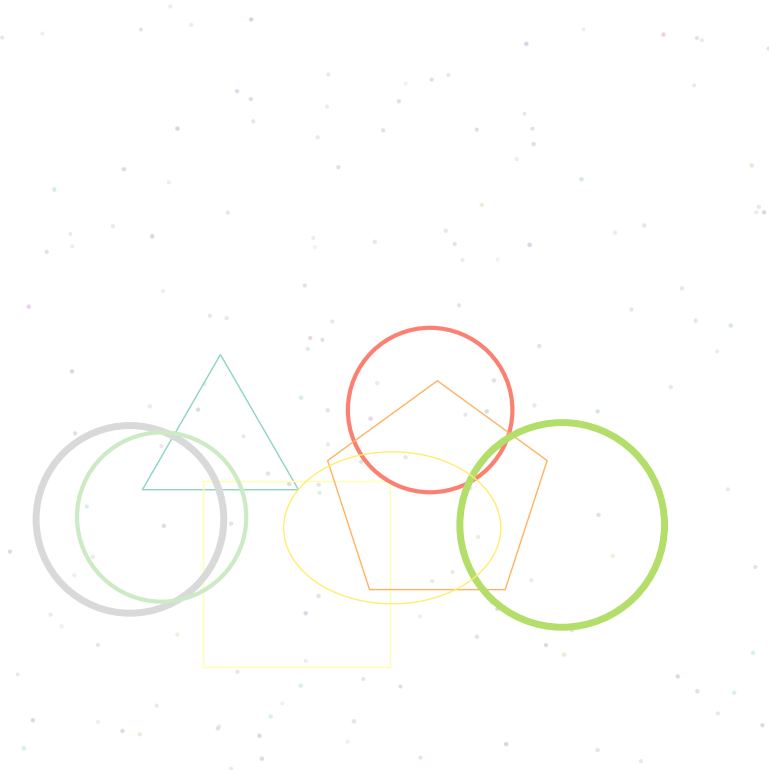[{"shape": "triangle", "thickness": 0.5, "radius": 0.59, "center": [0.286, 0.423]}, {"shape": "square", "thickness": 0.5, "radius": 0.6, "center": [0.385, 0.254]}, {"shape": "circle", "thickness": 1.5, "radius": 0.53, "center": [0.559, 0.467]}, {"shape": "pentagon", "thickness": 0.5, "radius": 0.75, "center": [0.568, 0.356]}, {"shape": "circle", "thickness": 2.5, "radius": 0.66, "center": [0.73, 0.318]}, {"shape": "circle", "thickness": 2.5, "radius": 0.61, "center": [0.169, 0.325]}, {"shape": "circle", "thickness": 1.5, "radius": 0.55, "center": [0.21, 0.329]}, {"shape": "oval", "thickness": 0.5, "radius": 0.71, "center": [0.509, 0.315]}]